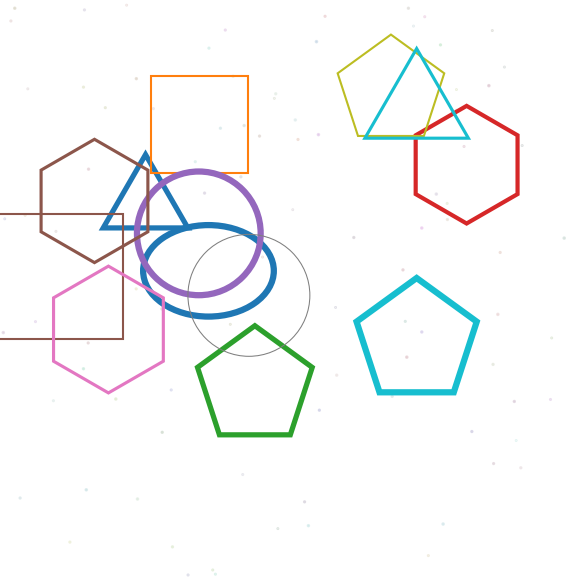[{"shape": "triangle", "thickness": 2.5, "radius": 0.42, "center": [0.252, 0.647]}, {"shape": "oval", "thickness": 3, "radius": 0.57, "center": [0.361, 0.53]}, {"shape": "square", "thickness": 1, "radius": 0.42, "center": [0.346, 0.784]}, {"shape": "pentagon", "thickness": 2.5, "radius": 0.52, "center": [0.441, 0.331]}, {"shape": "hexagon", "thickness": 2, "radius": 0.51, "center": [0.808, 0.714]}, {"shape": "circle", "thickness": 3, "radius": 0.54, "center": [0.344, 0.595]}, {"shape": "hexagon", "thickness": 1.5, "radius": 0.53, "center": [0.164, 0.651]}, {"shape": "square", "thickness": 1, "radius": 0.54, "center": [0.105, 0.521]}, {"shape": "hexagon", "thickness": 1.5, "radius": 0.55, "center": [0.188, 0.429]}, {"shape": "circle", "thickness": 0.5, "radius": 0.53, "center": [0.431, 0.488]}, {"shape": "pentagon", "thickness": 1, "radius": 0.49, "center": [0.677, 0.842]}, {"shape": "pentagon", "thickness": 3, "radius": 0.55, "center": [0.721, 0.408]}, {"shape": "triangle", "thickness": 1.5, "radius": 0.52, "center": [0.721, 0.812]}]